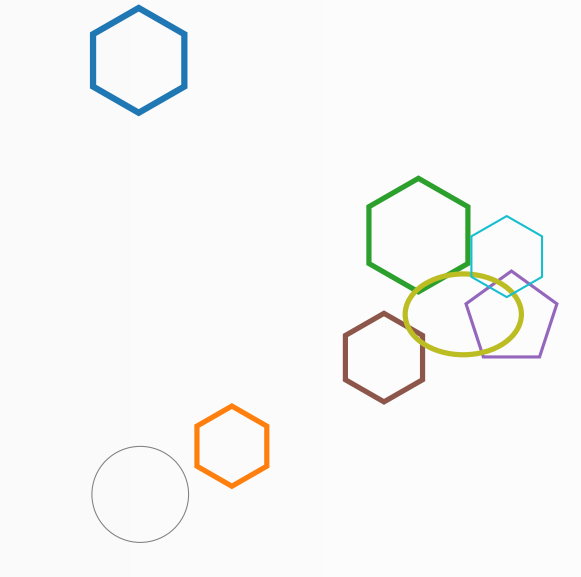[{"shape": "hexagon", "thickness": 3, "radius": 0.45, "center": [0.239, 0.895]}, {"shape": "hexagon", "thickness": 2.5, "radius": 0.35, "center": [0.399, 0.227]}, {"shape": "hexagon", "thickness": 2.5, "radius": 0.49, "center": [0.72, 0.592]}, {"shape": "pentagon", "thickness": 1.5, "radius": 0.41, "center": [0.88, 0.448]}, {"shape": "hexagon", "thickness": 2.5, "radius": 0.38, "center": [0.661, 0.38]}, {"shape": "circle", "thickness": 0.5, "radius": 0.42, "center": [0.241, 0.143]}, {"shape": "oval", "thickness": 2.5, "radius": 0.5, "center": [0.797, 0.455]}, {"shape": "hexagon", "thickness": 1, "radius": 0.35, "center": [0.872, 0.555]}]